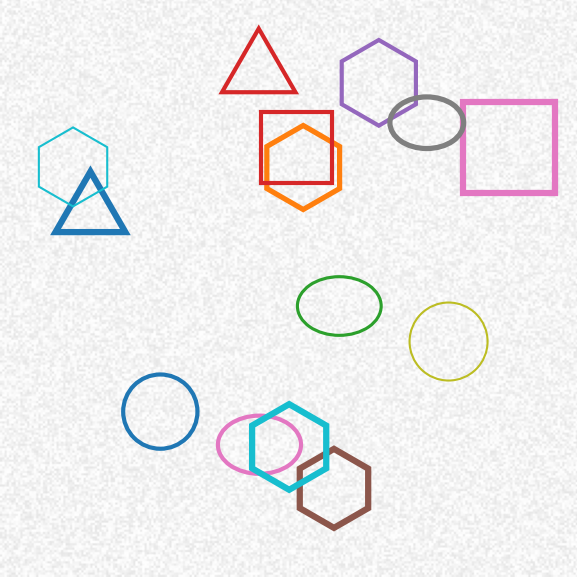[{"shape": "triangle", "thickness": 3, "radius": 0.35, "center": [0.157, 0.632]}, {"shape": "circle", "thickness": 2, "radius": 0.32, "center": [0.278, 0.286]}, {"shape": "hexagon", "thickness": 2.5, "radius": 0.36, "center": [0.525, 0.709]}, {"shape": "oval", "thickness": 1.5, "radius": 0.36, "center": [0.588, 0.469]}, {"shape": "triangle", "thickness": 2, "radius": 0.37, "center": [0.448, 0.876]}, {"shape": "square", "thickness": 2, "radius": 0.31, "center": [0.514, 0.744]}, {"shape": "hexagon", "thickness": 2, "radius": 0.37, "center": [0.656, 0.856]}, {"shape": "hexagon", "thickness": 3, "radius": 0.34, "center": [0.578, 0.153]}, {"shape": "oval", "thickness": 2, "radius": 0.36, "center": [0.449, 0.229]}, {"shape": "square", "thickness": 3, "radius": 0.4, "center": [0.881, 0.744]}, {"shape": "oval", "thickness": 2.5, "radius": 0.32, "center": [0.739, 0.787]}, {"shape": "circle", "thickness": 1, "radius": 0.34, "center": [0.777, 0.408]}, {"shape": "hexagon", "thickness": 3, "radius": 0.37, "center": [0.501, 0.225]}, {"shape": "hexagon", "thickness": 1, "radius": 0.34, "center": [0.126, 0.71]}]